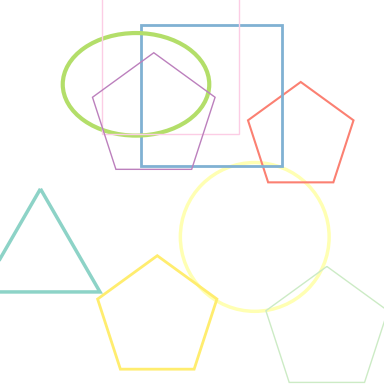[{"shape": "triangle", "thickness": 2.5, "radius": 0.89, "center": [0.105, 0.331]}, {"shape": "circle", "thickness": 2.5, "radius": 0.97, "center": [0.662, 0.385]}, {"shape": "pentagon", "thickness": 1.5, "radius": 0.72, "center": [0.781, 0.643]}, {"shape": "square", "thickness": 2, "radius": 0.92, "center": [0.549, 0.752]}, {"shape": "oval", "thickness": 3, "radius": 0.95, "center": [0.353, 0.781]}, {"shape": "square", "thickness": 1, "radius": 0.89, "center": [0.443, 0.831]}, {"shape": "pentagon", "thickness": 1, "radius": 0.84, "center": [0.399, 0.696]}, {"shape": "pentagon", "thickness": 1, "radius": 0.83, "center": [0.849, 0.141]}, {"shape": "pentagon", "thickness": 2, "radius": 0.81, "center": [0.408, 0.173]}]